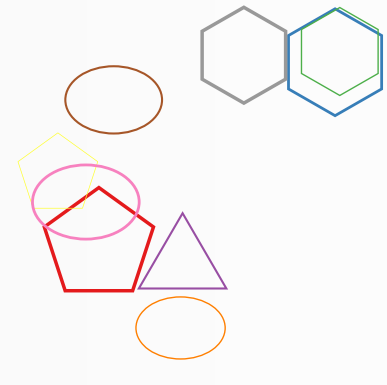[{"shape": "pentagon", "thickness": 2.5, "radius": 0.74, "center": [0.255, 0.365]}, {"shape": "hexagon", "thickness": 2, "radius": 0.69, "center": [0.865, 0.838]}, {"shape": "hexagon", "thickness": 1, "radius": 0.57, "center": [0.877, 0.866]}, {"shape": "triangle", "thickness": 1.5, "radius": 0.65, "center": [0.471, 0.316]}, {"shape": "oval", "thickness": 1, "radius": 0.58, "center": [0.466, 0.148]}, {"shape": "pentagon", "thickness": 0.5, "radius": 0.54, "center": [0.149, 0.547]}, {"shape": "oval", "thickness": 1.5, "radius": 0.62, "center": [0.293, 0.741]}, {"shape": "oval", "thickness": 2, "radius": 0.69, "center": [0.222, 0.475]}, {"shape": "hexagon", "thickness": 2.5, "radius": 0.62, "center": [0.629, 0.857]}]